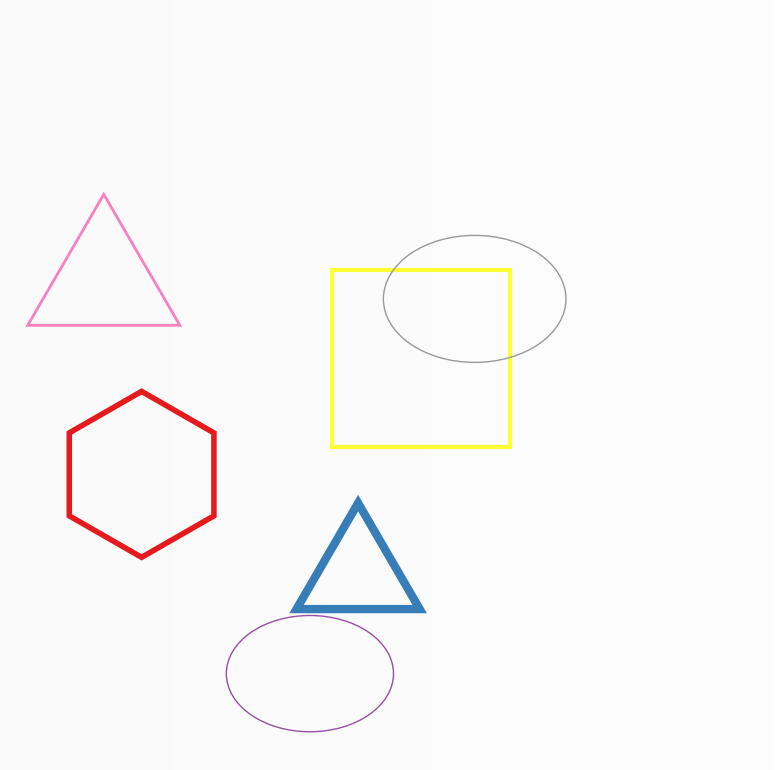[{"shape": "hexagon", "thickness": 2, "radius": 0.54, "center": [0.183, 0.384]}, {"shape": "triangle", "thickness": 3, "radius": 0.46, "center": [0.462, 0.255]}, {"shape": "oval", "thickness": 0.5, "radius": 0.54, "center": [0.4, 0.125]}, {"shape": "square", "thickness": 1.5, "radius": 0.57, "center": [0.543, 0.534]}, {"shape": "triangle", "thickness": 1, "radius": 0.57, "center": [0.134, 0.634]}, {"shape": "oval", "thickness": 0.5, "radius": 0.59, "center": [0.612, 0.612]}]